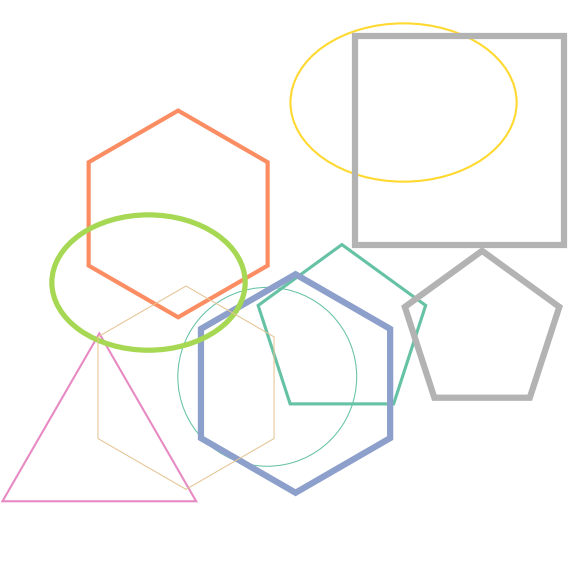[{"shape": "pentagon", "thickness": 1.5, "radius": 0.76, "center": [0.592, 0.423]}, {"shape": "circle", "thickness": 0.5, "radius": 0.77, "center": [0.463, 0.347]}, {"shape": "hexagon", "thickness": 2, "radius": 0.89, "center": [0.308, 0.629]}, {"shape": "hexagon", "thickness": 3, "radius": 0.95, "center": [0.512, 0.335]}, {"shape": "triangle", "thickness": 1, "radius": 0.97, "center": [0.172, 0.228]}, {"shape": "oval", "thickness": 2.5, "radius": 0.84, "center": [0.257, 0.51]}, {"shape": "oval", "thickness": 1, "radius": 0.98, "center": [0.699, 0.822]}, {"shape": "hexagon", "thickness": 0.5, "radius": 0.88, "center": [0.322, 0.328]}, {"shape": "pentagon", "thickness": 3, "radius": 0.7, "center": [0.835, 0.424]}, {"shape": "square", "thickness": 3, "radius": 0.9, "center": [0.796, 0.756]}]